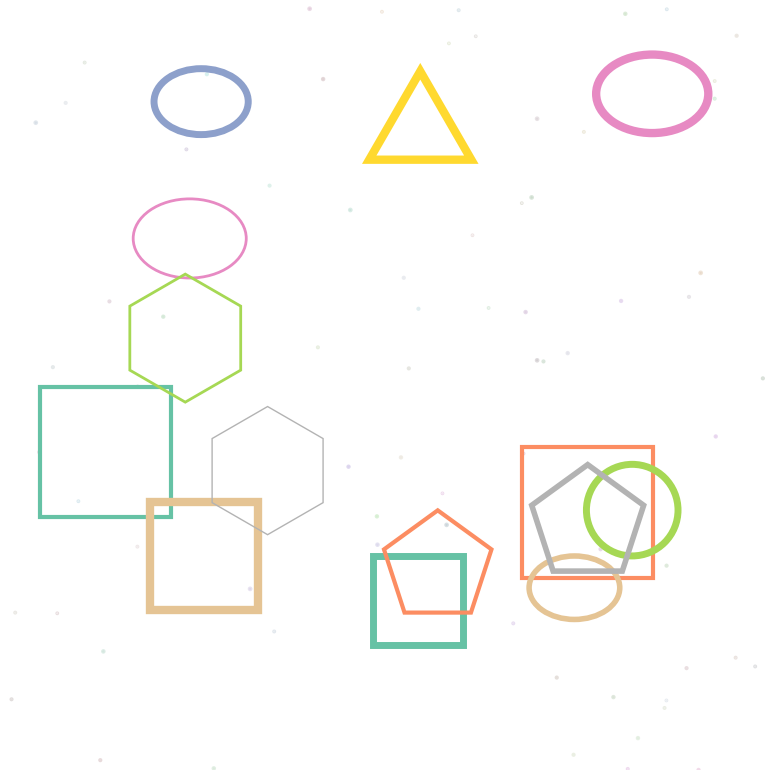[{"shape": "square", "thickness": 1.5, "radius": 0.42, "center": [0.137, 0.413]}, {"shape": "square", "thickness": 2.5, "radius": 0.29, "center": [0.543, 0.22]}, {"shape": "pentagon", "thickness": 1.5, "radius": 0.37, "center": [0.568, 0.264]}, {"shape": "square", "thickness": 1.5, "radius": 0.43, "center": [0.763, 0.335]}, {"shape": "oval", "thickness": 2.5, "radius": 0.31, "center": [0.261, 0.868]}, {"shape": "oval", "thickness": 1, "radius": 0.37, "center": [0.246, 0.69]}, {"shape": "oval", "thickness": 3, "radius": 0.36, "center": [0.847, 0.878]}, {"shape": "circle", "thickness": 2.5, "radius": 0.3, "center": [0.821, 0.337]}, {"shape": "hexagon", "thickness": 1, "radius": 0.42, "center": [0.241, 0.561]}, {"shape": "triangle", "thickness": 3, "radius": 0.38, "center": [0.546, 0.831]}, {"shape": "oval", "thickness": 2, "radius": 0.29, "center": [0.746, 0.237]}, {"shape": "square", "thickness": 3, "radius": 0.35, "center": [0.265, 0.278]}, {"shape": "hexagon", "thickness": 0.5, "radius": 0.42, "center": [0.348, 0.389]}, {"shape": "pentagon", "thickness": 2, "radius": 0.38, "center": [0.763, 0.32]}]